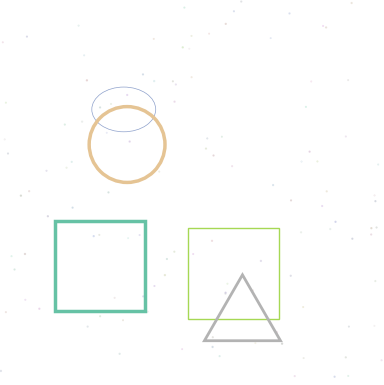[{"shape": "square", "thickness": 2.5, "radius": 0.59, "center": [0.26, 0.309]}, {"shape": "oval", "thickness": 0.5, "radius": 0.42, "center": [0.321, 0.716]}, {"shape": "square", "thickness": 1, "radius": 0.59, "center": [0.606, 0.29]}, {"shape": "circle", "thickness": 2.5, "radius": 0.49, "center": [0.33, 0.625]}, {"shape": "triangle", "thickness": 2, "radius": 0.57, "center": [0.63, 0.172]}]